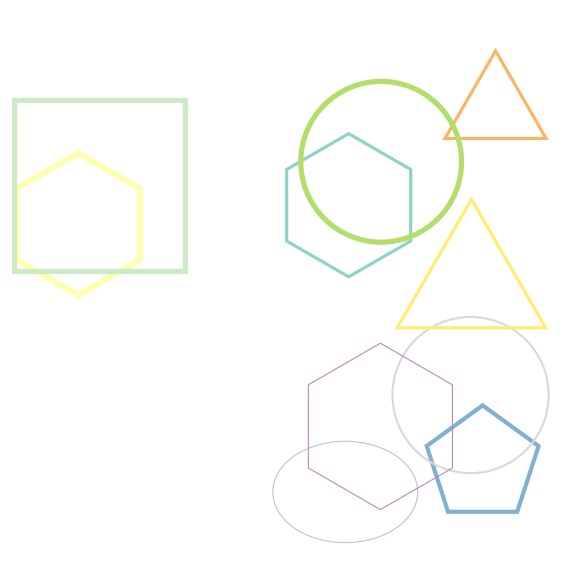[{"shape": "hexagon", "thickness": 1.5, "radius": 0.62, "center": [0.604, 0.644]}, {"shape": "hexagon", "thickness": 3, "radius": 0.62, "center": [0.136, 0.611]}, {"shape": "oval", "thickness": 0.5, "radius": 0.63, "center": [0.598, 0.147]}, {"shape": "pentagon", "thickness": 2, "radius": 0.51, "center": [0.836, 0.195]}, {"shape": "triangle", "thickness": 1.5, "radius": 0.51, "center": [0.858, 0.81]}, {"shape": "circle", "thickness": 2.5, "radius": 0.7, "center": [0.66, 0.719]}, {"shape": "circle", "thickness": 1, "radius": 0.68, "center": [0.815, 0.315]}, {"shape": "hexagon", "thickness": 0.5, "radius": 0.72, "center": [0.659, 0.261]}, {"shape": "square", "thickness": 2.5, "radius": 0.74, "center": [0.173, 0.677]}, {"shape": "triangle", "thickness": 1.5, "radius": 0.74, "center": [0.816, 0.506]}]